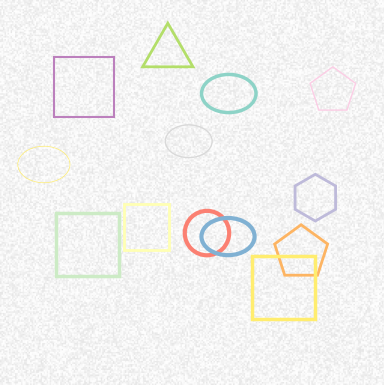[{"shape": "oval", "thickness": 2.5, "radius": 0.35, "center": [0.594, 0.757]}, {"shape": "square", "thickness": 2, "radius": 0.3, "center": [0.381, 0.41]}, {"shape": "hexagon", "thickness": 2, "radius": 0.3, "center": [0.819, 0.487]}, {"shape": "circle", "thickness": 3, "radius": 0.29, "center": [0.538, 0.395]}, {"shape": "oval", "thickness": 3, "radius": 0.35, "center": [0.592, 0.386]}, {"shape": "pentagon", "thickness": 2, "radius": 0.36, "center": [0.782, 0.344]}, {"shape": "triangle", "thickness": 2, "radius": 0.38, "center": [0.436, 0.864]}, {"shape": "pentagon", "thickness": 1, "radius": 0.31, "center": [0.865, 0.764]}, {"shape": "oval", "thickness": 1, "radius": 0.3, "center": [0.49, 0.633]}, {"shape": "square", "thickness": 1.5, "radius": 0.39, "center": [0.218, 0.775]}, {"shape": "square", "thickness": 2.5, "radius": 0.41, "center": [0.228, 0.366]}, {"shape": "oval", "thickness": 0.5, "radius": 0.34, "center": [0.114, 0.573]}, {"shape": "square", "thickness": 2.5, "radius": 0.41, "center": [0.736, 0.253]}]